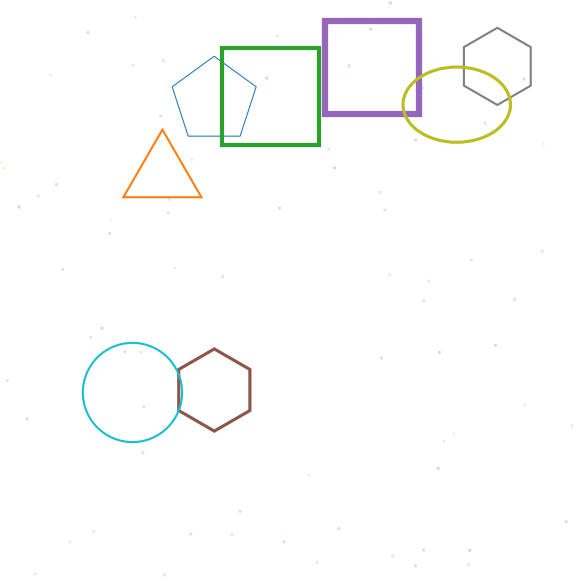[{"shape": "pentagon", "thickness": 0.5, "radius": 0.38, "center": [0.371, 0.825]}, {"shape": "triangle", "thickness": 1, "radius": 0.39, "center": [0.281, 0.697]}, {"shape": "square", "thickness": 2, "radius": 0.42, "center": [0.468, 0.831]}, {"shape": "square", "thickness": 3, "radius": 0.4, "center": [0.644, 0.882]}, {"shape": "hexagon", "thickness": 1.5, "radius": 0.36, "center": [0.371, 0.324]}, {"shape": "hexagon", "thickness": 1, "radius": 0.33, "center": [0.861, 0.884]}, {"shape": "oval", "thickness": 1.5, "radius": 0.47, "center": [0.791, 0.818]}, {"shape": "circle", "thickness": 1, "radius": 0.43, "center": [0.229, 0.32]}]